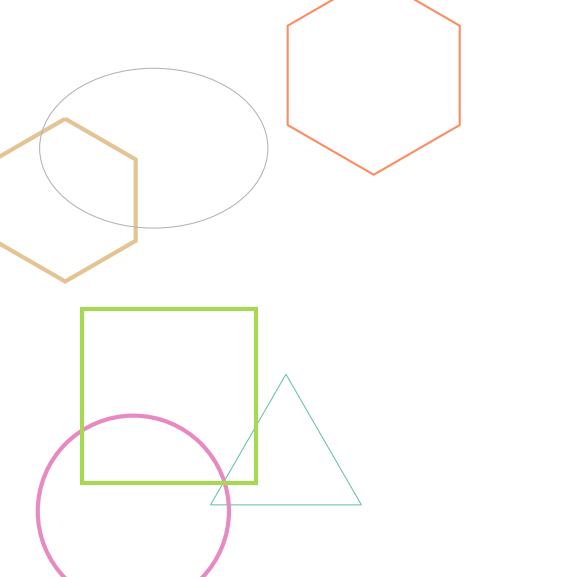[{"shape": "triangle", "thickness": 0.5, "radius": 0.75, "center": [0.495, 0.2]}, {"shape": "hexagon", "thickness": 1, "radius": 0.86, "center": [0.647, 0.869]}, {"shape": "circle", "thickness": 2, "radius": 0.83, "center": [0.231, 0.114]}, {"shape": "square", "thickness": 2, "radius": 0.75, "center": [0.292, 0.313]}, {"shape": "hexagon", "thickness": 2, "radius": 0.7, "center": [0.113, 0.653]}, {"shape": "oval", "thickness": 0.5, "radius": 0.99, "center": [0.266, 0.743]}]